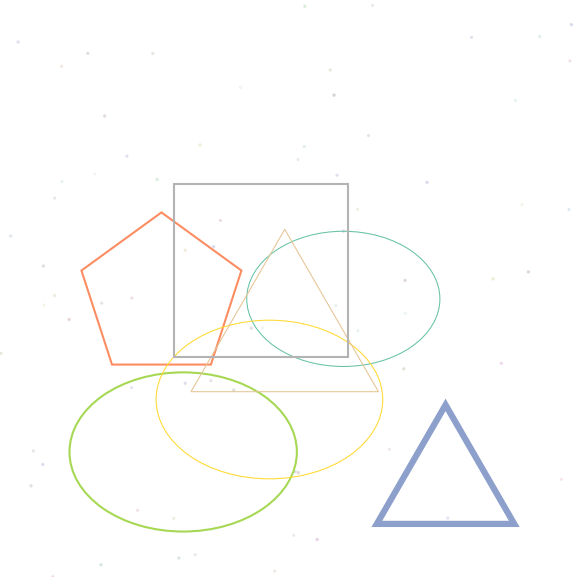[{"shape": "oval", "thickness": 0.5, "radius": 0.84, "center": [0.594, 0.482]}, {"shape": "pentagon", "thickness": 1, "radius": 0.73, "center": [0.28, 0.486]}, {"shape": "triangle", "thickness": 3, "radius": 0.69, "center": [0.772, 0.161]}, {"shape": "oval", "thickness": 1, "radius": 0.98, "center": [0.317, 0.217]}, {"shape": "oval", "thickness": 0.5, "radius": 0.98, "center": [0.467, 0.307]}, {"shape": "triangle", "thickness": 0.5, "radius": 0.94, "center": [0.493, 0.415]}, {"shape": "square", "thickness": 1, "radius": 0.75, "center": [0.452, 0.531]}]